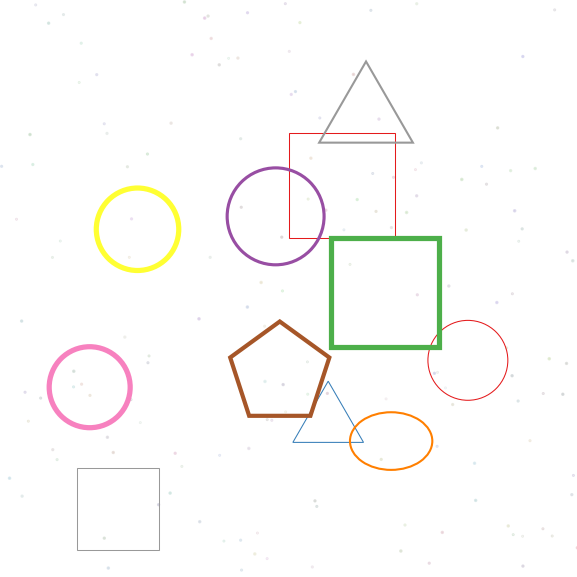[{"shape": "circle", "thickness": 0.5, "radius": 0.35, "center": [0.81, 0.375]}, {"shape": "square", "thickness": 0.5, "radius": 0.46, "center": [0.592, 0.678]}, {"shape": "triangle", "thickness": 0.5, "radius": 0.35, "center": [0.568, 0.268]}, {"shape": "square", "thickness": 2.5, "radius": 0.47, "center": [0.667, 0.493]}, {"shape": "circle", "thickness": 1.5, "radius": 0.42, "center": [0.477, 0.625]}, {"shape": "oval", "thickness": 1, "radius": 0.36, "center": [0.677, 0.235]}, {"shape": "circle", "thickness": 2.5, "radius": 0.36, "center": [0.238, 0.602]}, {"shape": "pentagon", "thickness": 2, "radius": 0.45, "center": [0.484, 0.352]}, {"shape": "circle", "thickness": 2.5, "radius": 0.35, "center": [0.155, 0.329]}, {"shape": "square", "thickness": 0.5, "radius": 0.36, "center": [0.204, 0.118]}, {"shape": "triangle", "thickness": 1, "radius": 0.47, "center": [0.634, 0.799]}]